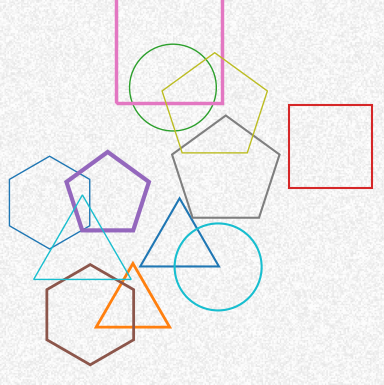[{"shape": "hexagon", "thickness": 1, "radius": 0.6, "center": [0.129, 0.474]}, {"shape": "triangle", "thickness": 1.5, "radius": 0.59, "center": [0.466, 0.367]}, {"shape": "triangle", "thickness": 2, "radius": 0.55, "center": [0.345, 0.205]}, {"shape": "circle", "thickness": 1, "radius": 0.56, "center": [0.449, 0.773]}, {"shape": "square", "thickness": 1.5, "radius": 0.54, "center": [0.859, 0.619]}, {"shape": "pentagon", "thickness": 3, "radius": 0.56, "center": [0.28, 0.493]}, {"shape": "hexagon", "thickness": 2, "radius": 0.65, "center": [0.234, 0.183]}, {"shape": "square", "thickness": 2.5, "radius": 0.69, "center": [0.438, 0.871]}, {"shape": "pentagon", "thickness": 1.5, "radius": 0.73, "center": [0.587, 0.553]}, {"shape": "pentagon", "thickness": 1, "radius": 0.72, "center": [0.558, 0.719]}, {"shape": "circle", "thickness": 1.5, "radius": 0.57, "center": [0.567, 0.307]}, {"shape": "triangle", "thickness": 1, "radius": 0.73, "center": [0.214, 0.347]}]